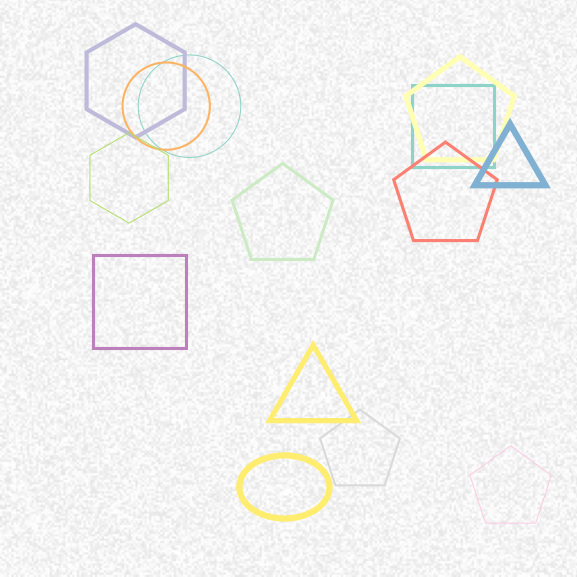[{"shape": "square", "thickness": 1.5, "radius": 0.35, "center": [0.785, 0.781]}, {"shape": "circle", "thickness": 0.5, "radius": 0.44, "center": [0.328, 0.815]}, {"shape": "pentagon", "thickness": 2.5, "radius": 0.49, "center": [0.797, 0.802]}, {"shape": "hexagon", "thickness": 2, "radius": 0.49, "center": [0.235, 0.859]}, {"shape": "pentagon", "thickness": 1.5, "radius": 0.47, "center": [0.771, 0.659]}, {"shape": "triangle", "thickness": 3, "radius": 0.35, "center": [0.883, 0.714]}, {"shape": "circle", "thickness": 1, "radius": 0.38, "center": [0.288, 0.815]}, {"shape": "hexagon", "thickness": 0.5, "radius": 0.39, "center": [0.224, 0.691]}, {"shape": "pentagon", "thickness": 0.5, "radius": 0.37, "center": [0.884, 0.153]}, {"shape": "pentagon", "thickness": 1, "radius": 0.36, "center": [0.623, 0.217]}, {"shape": "square", "thickness": 1.5, "radius": 0.4, "center": [0.242, 0.478]}, {"shape": "pentagon", "thickness": 1.5, "radius": 0.46, "center": [0.489, 0.624]}, {"shape": "oval", "thickness": 3, "radius": 0.39, "center": [0.493, 0.156]}, {"shape": "triangle", "thickness": 2.5, "radius": 0.44, "center": [0.542, 0.314]}]